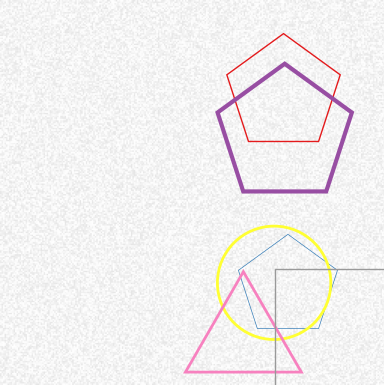[{"shape": "pentagon", "thickness": 1, "radius": 0.77, "center": [0.736, 0.758]}, {"shape": "pentagon", "thickness": 0.5, "radius": 0.68, "center": [0.748, 0.256]}, {"shape": "pentagon", "thickness": 3, "radius": 0.92, "center": [0.739, 0.651]}, {"shape": "circle", "thickness": 2, "radius": 0.74, "center": [0.712, 0.265]}, {"shape": "triangle", "thickness": 2, "radius": 0.87, "center": [0.632, 0.12]}, {"shape": "square", "thickness": 1, "radius": 0.83, "center": [0.879, 0.135]}]